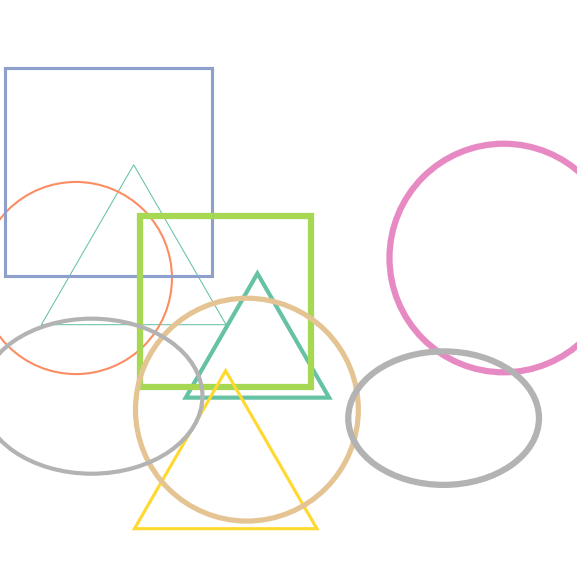[{"shape": "triangle", "thickness": 0.5, "radius": 0.92, "center": [0.232, 0.529]}, {"shape": "triangle", "thickness": 2, "radius": 0.72, "center": [0.446, 0.382]}, {"shape": "circle", "thickness": 1, "radius": 0.83, "center": [0.131, 0.518]}, {"shape": "square", "thickness": 1.5, "radius": 0.9, "center": [0.188, 0.702]}, {"shape": "circle", "thickness": 3, "radius": 0.99, "center": [0.872, 0.552]}, {"shape": "square", "thickness": 3, "radius": 0.74, "center": [0.391, 0.477]}, {"shape": "triangle", "thickness": 1.5, "radius": 0.91, "center": [0.391, 0.175]}, {"shape": "circle", "thickness": 2.5, "radius": 0.96, "center": [0.428, 0.29]}, {"shape": "oval", "thickness": 3, "radius": 0.83, "center": [0.768, 0.275]}, {"shape": "oval", "thickness": 2, "radius": 0.96, "center": [0.159, 0.313]}]